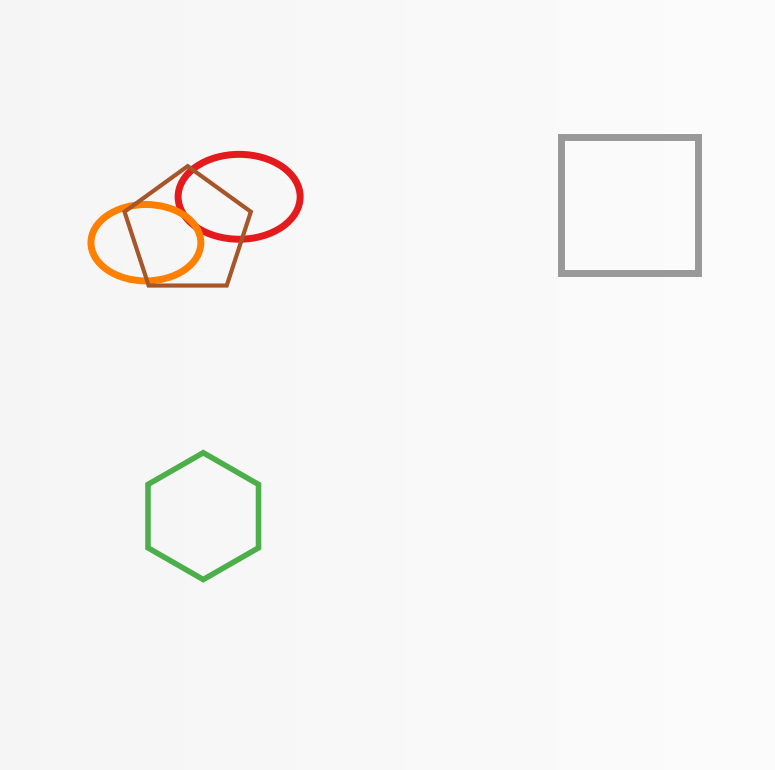[{"shape": "oval", "thickness": 2.5, "radius": 0.39, "center": [0.309, 0.744]}, {"shape": "hexagon", "thickness": 2, "radius": 0.41, "center": [0.262, 0.33]}, {"shape": "oval", "thickness": 2.5, "radius": 0.35, "center": [0.188, 0.685]}, {"shape": "pentagon", "thickness": 1.5, "radius": 0.43, "center": [0.242, 0.699]}, {"shape": "square", "thickness": 2.5, "radius": 0.44, "center": [0.812, 0.733]}]